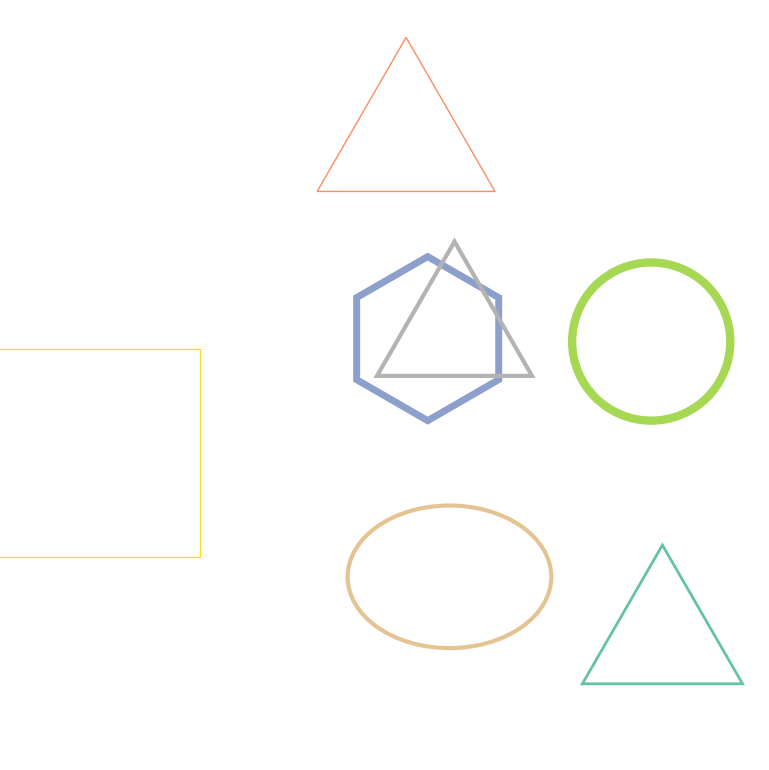[{"shape": "triangle", "thickness": 1, "radius": 0.6, "center": [0.86, 0.172]}, {"shape": "triangle", "thickness": 0.5, "radius": 0.67, "center": [0.527, 0.818]}, {"shape": "hexagon", "thickness": 2.5, "radius": 0.53, "center": [0.555, 0.56]}, {"shape": "circle", "thickness": 3, "radius": 0.51, "center": [0.846, 0.556]}, {"shape": "square", "thickness": 0.5, "radius": 0.68, "center": [0.125, 0.411]}, {"shape": "oval", "thickness": 1.5, "radius": 0.66, "center": [0.584, 0.251]}, {"shape": "triangle", "thickness": 1.5, "radius": 0.58, "center": [0.59, 0.57]}]